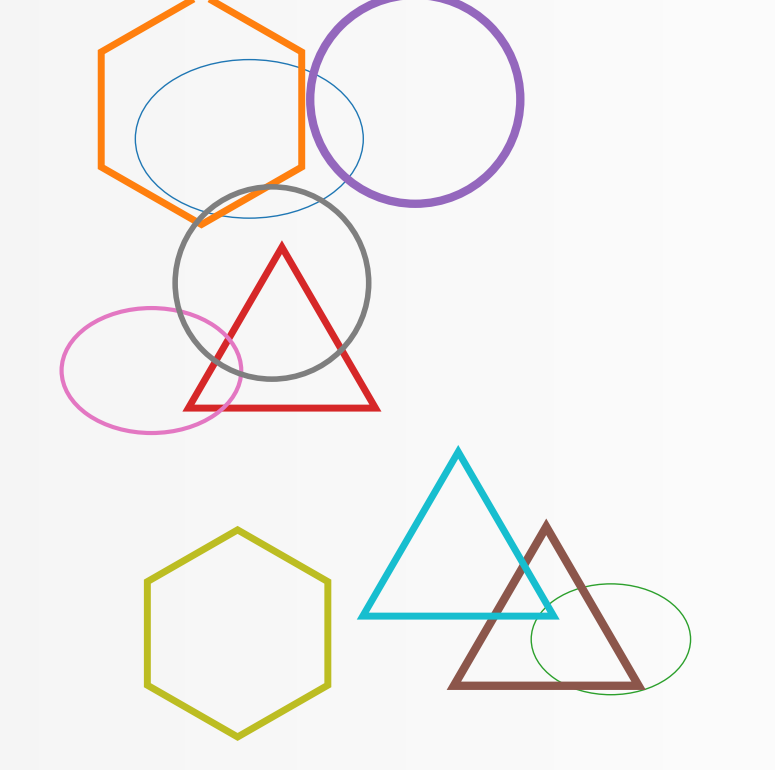[{"shape": "oval", "thickness": 0.5, "radius": 0.74, "center": [0.322, 0.82]}, {"shape": "hexagon", "thickness": 2.5, "radius": 0.75, "center": [0.26, 0.858]}, {"shape": "oval", "thickness": 0.5, "radius": 0.51, "center": [0.788, 0.17]}, {"shape": "triangle", "thickness": 2.5, "radius": 0.7, "center": [0.364, 0.54]}, {"shape": "circle", "thickness": 3, "radius": 0.68, "center": [0.536, 0.871]}, {"shape": "triangle", "thickness": 3, "radius": 0.69, "center": [0.705, 0.178]}, {"shape": "oval", "thickness": 1.5, "radius": 0.58, "center": [0.195, 0.519]}, {"shape": "circle", "thickness": 2, "radius": 0.62, "center": [0.351, 0.632]}, {"shape": "hexagon", "thickness": 2.5, "radius": 0.67, "center": [0.307, 0.177]}, {"shape": "triangle", "thickness": 2.5, "radius": 0.71, "center": [0.591, 0.271]}]